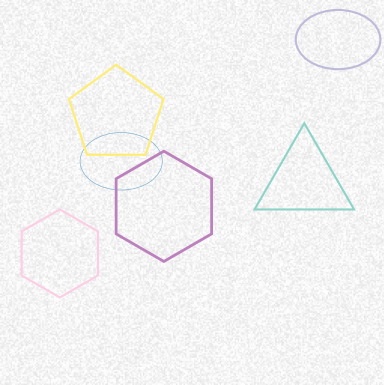[{"shape": "triangle", "thickness": 1.5, "radius": 0.75, "center": [0.79, 0.531]}, {"shape": "oval", "thickness": 1.5, "radius": 0.55, "center": [0.878, 0.897]}, {"shape": "oval", "thickness": 0.5, "radius": 0.53, "center": [0.315, 0.581]}, {"shape": "hexagon", "thickness": 1.5, "radius": 0.57, "center": [0.155, 0.342]}, {"shape": "hexagon", "thickness": 2, "radius": 0.72, "center": [0.426, 0.464]}, {"shape": "pentagon", "thickness": 1.5, "radius": 0.65, "center": [0.302, 0.703]}]